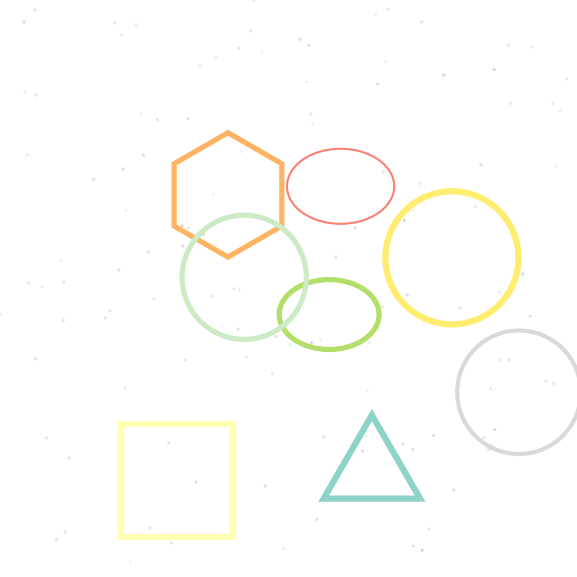[{"shape": "triangle", "thickness": 3, "radius": 0.48, "center": [0.644, 0.184]}, {"shape": "square", "thickness": 3, "radius": 0.49, "center": [0.306, 0.168]}, {"shape": "oval", "thickness": 1, "radius": 0.46, "center": [0.59, 0.677]}, {"shape": "hexagon", "thickness": 2.5, "radius": 0.54, "center": [0.395, 0.662]}, {"shape": "oval", "thickness": 2.5, "radius": 0.43, "center": [0.57, 0.454]}, {"shape": "circle", "thickness": 2, "radius": 0.53, "center": [0.899, 0.32]}, {"shape": "circle", "thickness": 2.5, "radius": 0.54, "center": [0.423, 0.519]}, {"shape": "circle", "thickness": 3, "radius": 0.58, "center": [0.783, 0.553]}]